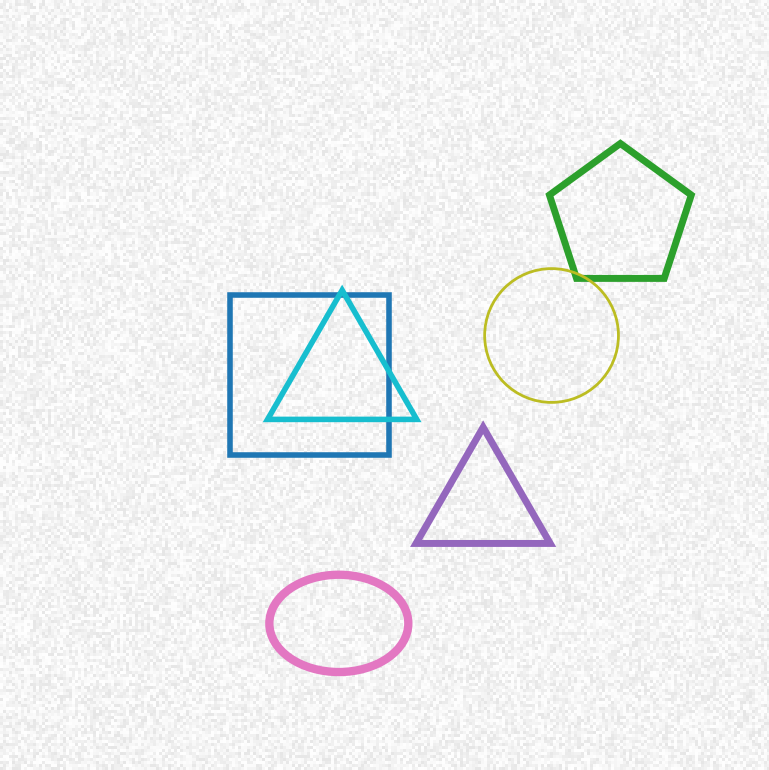[{"shape": "square", "thickness": 2, "radius": 0.52, "center": [0.402, 0.513]}, {"shape": "pentagon", "thickness": 2.5, "radius": 0.48, "center": [0.806, 0.717]}, {"shape": "triangle", "thickness": 2.5, "radius": 0.5, "center": [0.627, 0.345]}, {"shape": "oval", "thickness": 3, "radius": 0.45, "center": [0.44, 0.19]}, {"shape": "circle", "thickness": 1, "radius": 0.43, "center": [0.716, 0.564]}, {"shape": "triangle", "thickness": 2, "radius": 0.56, "center": [0.444, 0.511]}]